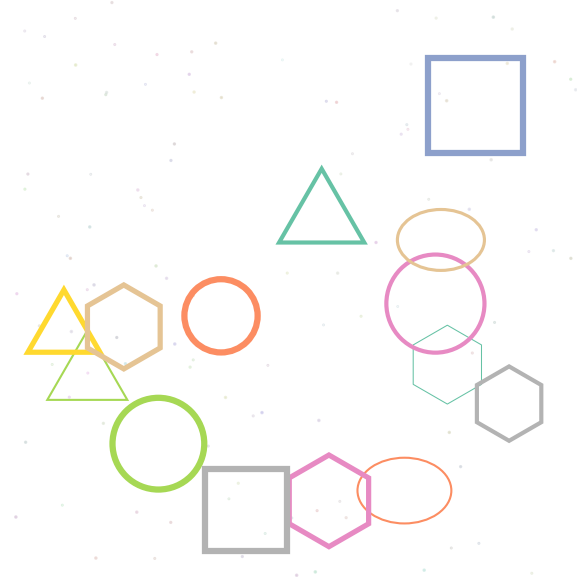[{"shape": "hexagon", "thickness": 0.5, "radius": 0.34, "center": [0.775, 0.368]}, {"shape": "triangle", "thickness": 2, "radius": 0.43, "center": [0.557, 0.622]}, {"shape": "oval", "thickness": 1, "radius": 0.41, "center": [0.7, 0.15]}, {"shape": "circle", "thickness": 3, "radius": 0.32, "center": [0.383, 0.452]}, {"shape": "square", "thickness": 3, "radius": 0.41, "center": [0.823, 0.817]}, {"shape": "circle", "thickness": 2, "radius": 0.42, "center": [0.754, 0.473]}, {"shape": "hexagon", "thickness": 2.5, "radius": 0.4, "center": [0.57, 0.132]}, {"shape": "circle", "thickness": 3, "radius": 0.4, "center": [0.274, 0.231]}, {"shape": "triangle", "thickness": 1, "radius": 0.4, "center": [0.151, 0.347]}, {"shape": "triangle", "thickness": 2.5, "radius": 0.36, "center": [0.111, 0.425]}, {"shape": "oval", "thickness": 1.5, "radius": 0.38, "center": [0.763, 0.584]}, {"shape": "hexagon", "thickness": 2.5, "radius": 0.36, "center": [0.214, 0.433]}, {"shape": "square", "thickness": 3, "radius": 0.36, "center": [0.426, 0.116]}, {"shape": "hexagon", "thickness": 2, "radius": 0.32, "center": [0.882, 0.3]}]